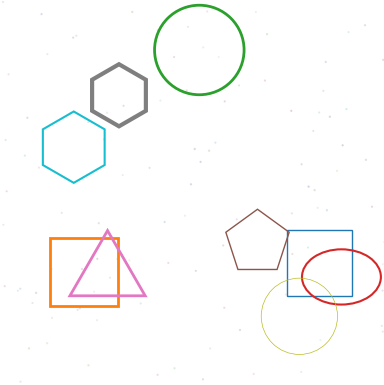[{"shape": "square", "thickness": 1, "radius": 0.43, "center": [0.83, 0.317]}, {"shape": "square", "thickness": 2, "radius": 0.44, "center": [0.217, 0.292]}, {"shape": "circle", "thickness": 2, "radius": 0.58, "center": [0.518, 0.87]}, {"shape": "oval", "thickness": 1.5, "radius": 0.51, "center": [0.887, 0.281]}, {"shape": "pentagon", "thickness": 1, "radius": 0.43, "center": [0.669, 0.37]}, {"shape": "triangle", "thickness": 2, "radius": 0.56, "center": [0.279, 0.288]}, {"shape": "hexagon", "thickness": 3, "radius": 0.4, "center": [0.309, 0.753]}, {"shape": "circle", "thickness": 0.5, "radius": 0.5, "center": [0.778, 0.178]}, {"shape": "hexagon", "thickness": 1.5, "radius": 0.46, "center": [0.192, 0.618]}]